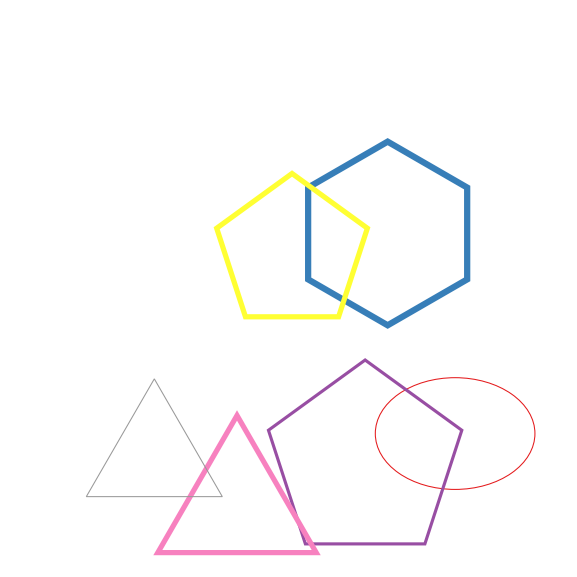[{"shape": "oval", "thickness": 0.5, "radius": 0.69, "center": [0.788, 0.248]}, {"shape": "hexagon", "thickness": 3, "radius": 0.79, "center": [0.671, 0.595]}, {"shape": "pentagon", "thickness": 1.5, "radius": 0.88, "center": [0.632, 0.2]}, {"shape": "pentagon", "thickness": 2.5, "radius": 0.69, "center": [0.506, 0.562]}, {"shape": "triangle", "thickness": 2.5, "radius": 0.79, "center": [0.41, 0.121]}, {"shape": "triangle", "thickness": 0.5, "radius": 0.68, "center": [0.267, 0.207]}]